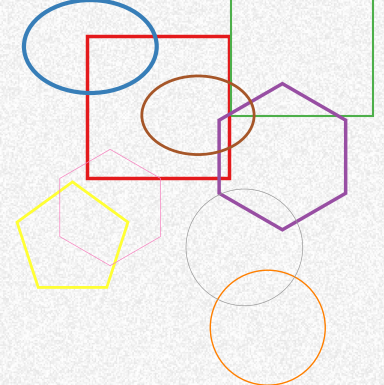[{"shape": "square", "thickness": 2.5, "radius": 0.92, "center": [0.41, 0.722]}, {"shape": "oval", "thickness": 3, "radius": 0.86, "center": [0.235, 0.879]}, {"shape": "square", "thickness": 1.5, "radius": 0.92, "center": [0.785, 0.884]}, {"shape": "hexagon", "thickness": 2.5, "radius": 0.95, "center": [0.733, 0.593]}, {"shape": "circle", "thickness": 1, "radius": 0.75, "center": [0.695, 0.149]}, {"shape": "pentagon", "thickness": 2, "radius": 0.76, "center": [0.188, 0.376]}, {"shape": "oval", "thickness": 2, "radius": 0.73, "center": [0.514, 0.701]}, {"shape": "hexagon", "thickness": 0.5, "radius": 0.76, "center": [0.286, 0.461]}, {"shape": "circle", "thickness": 0.5, "radius": 0.76, "center": [0.635, 0.357]}]